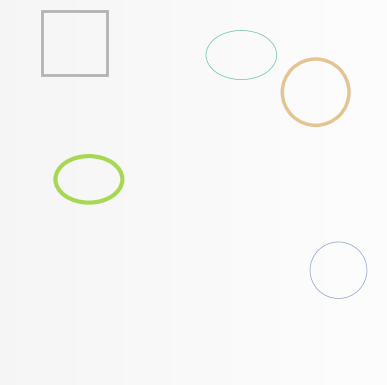[{"shape": "oval", "thickness": 0.5, "radius": 0.46, "center": [0.623, 0.857]}, {"shape": "circle", "thickness": 0.5, "radius": 0.37, "center": [0.874, 0.298]}, {"shape": "oval", "thickness": 3, "radius": 0.43, "center": [0.229, 0.534]}, {"shape": "circle", "thickness": 2.5, "radius": 0.43, "center": [0.815, 0.761]}, {"shape": "square", "thickness": 2, "radius": 0.42, "center": [0.192, 0.889]}]